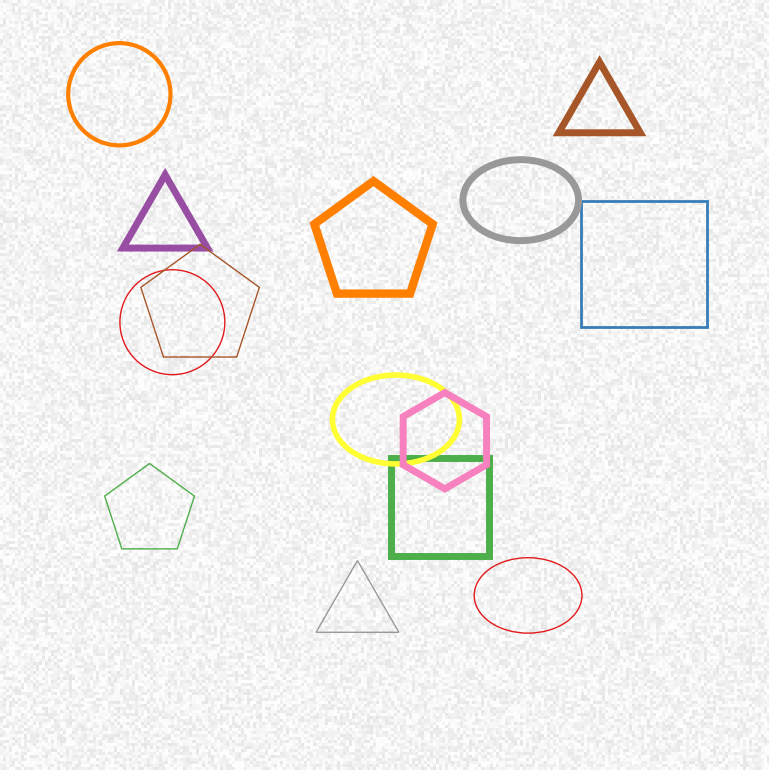[{"shape": "oval", "thickness": 0.5, "radius": 0.35, "center": [0.686, 0.227]}, {"shape": "circle", "thickness": 0.5, "radius": 0.34, "center": [0.224, 0.582]}, {"shape": "square", "thickness": 1, "radius": 0.41, "center": [0.836, 0.657]}, {"shape": "pentagon", "thickness": 0.5, "radius": 0.31, "center": [0.194, 0.337]}, {"shape": "square", "thickness": 2.5, "radius": 0.32, "center": [0.571, 0.342]}, {"shape": "triangle", "thickness": 2.5, "radius": 0.32, "center": [0.214, 0.71]}, {"shape": "pentagon", "thickness": 3, "radius": 0.4, "center": [0.485, 0.684]}, {"shape": "circle", "thickness": 1.5, "radius": 0.33, "center": [0.155, 0.878]}, {"shape": "oval", "thickness": 2, "radius": 0.41, "center": [0.514, 0.455]}, {"shape": "pentagon", "thickness": 0.5, "radius": 0.4, "center": [0.26, 0.602]}, {"shape": "triangle", "thickness": 2.5, "radius": 0.31, "center": [0.779, 0.858]}, {"shape": "hexagon", "thickness": 2.5, "radius": 0.31, "center": [0.578, 0.428]}, {"shape": "triangle", "thickness": 0.5, "radius": 0.31, "center": [0.464, 0.21]}, {"shape": "oval", "thickness": 2.5, "radius": 0.38, "center": [0.676, 0.74]}]